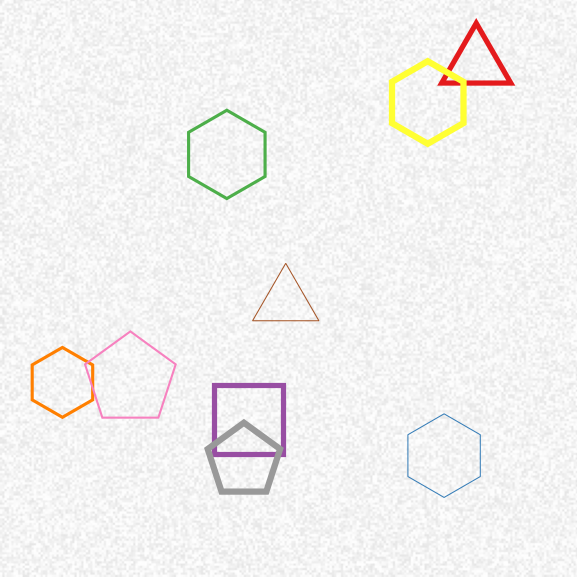[{"shape": "triangle", "thickness": 2.5, "radius": 0.35, "center": [0.825, 0.89]}, {"shape": "hexagon", "thickness": 0.5, "radius": 0.36, "center": [0.769, 0.21]}, {"shape": "hexagon", "thickness": 1.5, "radius": 0.38, "center": [0.393, 0.732]}, {"shape": "square", "thickness": 2.5, "radius": 0.3, "center": [0.431, 0.273]}, {"shape": "hexagon", "thickness": 1.5, "radius": 0.3, "center": [0.108, 0.337]}, {"shape": "hexagon", "thickness": 3, "radius": 0.36, "center": [0.741, 0.822]}, {"shape": "triangle", "thickness": 0.5, "radius": 0.33, "center": [0.495, 0.477]}, {"shape": "pentagon", "thickness": 1, "radius": 0.41, "center": [0.226, 0.343]}, {"shape": "pentagon", "thickness": 3, "radius": 0.33, "center": [0.422, 0.201]}]